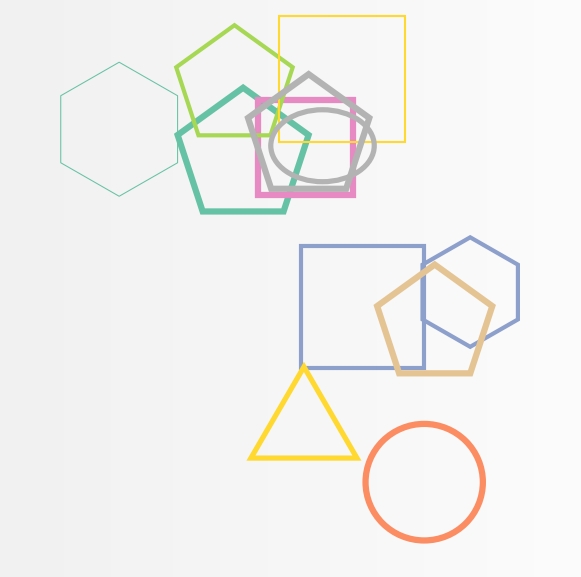[{"shape": "hexagon", "thickness": 0.5, "radius": 0.58, "center": [0.205, 0.775]}, {"shape": "pentagon", "thickness": 3, "radius": 0.59, "center": [0.418, 0.729]}, {"shape": "circle", "thickness": 3, "radius": 0.5, "center": [0.73, 0.164]}, {"shape": "hexagon", "thickness": 2, "radius": 0.47, "center": [0.809, 0.493]}, {"shape": "square", "thickness": 2, "radius": 0.53, "center": [0.623, 0.467]}, {"shape": "square", "thickness": 3, "radius": 0.41, "center": [0.525, 0.743]}, {"shape": "pentagon", "thickness": 2, "radius": 0.53, "center": [0.403, 0.85]}, {"shape": "triangle", "thickness": 2.5, "radius": 0.53, "center": [0.523, 0.259]}, {"shape": "square", "thickness": 1, "radius": 0.54, "center": [0.589, 0.862]}, {"shape": "pentagon", "thickness": 3, "radius": 0.52, "center": [0.748, 0.437]}, {"shape": "pentagon", "thickness": 3, "radius": 0.55, "center": [0.531, 0.761]}, {"shape": "oval", "thickness": 2.5, "radius": 0.45, "center": [0.555, 0.747]}]